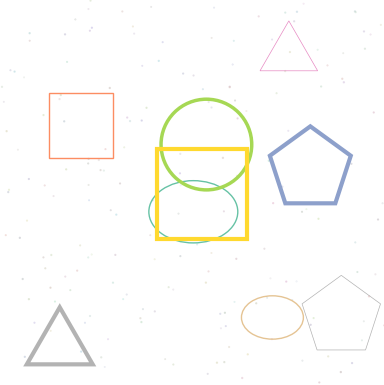[{"shape": "oval", "thickness": 1, "radius": 0.58, "center": [0.502, 0.45]}, {"shape": "square", "thickness": 1, "radius": 0.42, "center": [0.209, 0.674]}, {"shape": "pentagon", "thickness": 3, "radius": 0.55, "center": [0.806, 0.561]}, {"shape": "triangle", "thickness": 0.5, "radius": 0.43, "center": [0.75, 0.859]}, {"shape": "circle", "thickness": 2.5, "radius": 0.59, "center": [0.536, 0.625]}, {"shape": "square", "thickness": 3, "radius": 0.59, "center": [0.524, 0.496]}, {"shape": "oval", "thickness": 1, "radius": 0.4, "center": [0.708, 0.175]}, {"shape": "triangle", "thickness": 3, "radius": 0.49, "center": [0.155, 0.103]}, {"shape": "pentagon", "thickness": 0.5, "radius": 0.54, "center": [0.886, 0.178]}]